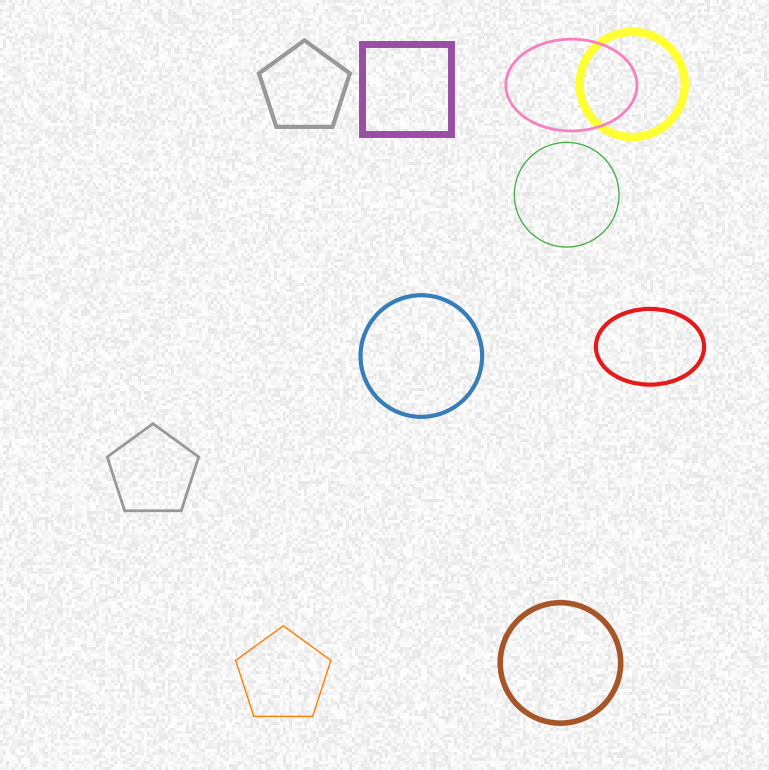[{"shape": "oval", "thickness": 1.5, "radius": 0.35, "center": [0.844, 0.55]}, {"shape": "circle", "thickness": 1.5, "radius": 0.39, "center": [0.547, 0.538]}, {"shape": "circle", "thickness": 0.5, "radius": 0.34, "center": [0.736, 0.747]}, {"shape": "square", "thickness": 2.5, "radius": 0.29, "center": [0.528, 0.884]}, {"shape": "pentagon", "thickness": 0.5, "radius": 0.33, "center": [0.368, 0.122]}, {"shape": "circle", "thickness": 3, "radius": 0.34, "center": [0.821, 0.89]}, {"shape": "circle", "thickness": 2, "radius": 0.39, "center": [0.728, 0.139]}, {"shape": "oval", "thickness": 1, "radius": 0.43, "center": [0.742, 0.89]}, {"shape": "pentagon", "thickness": 1.5, "radius": 0.31, "center": [0.395, 0.885]}, {"shape": "pentagon", "thickness": 1, "radius": 0.31, "center": [0.199, 0.387]}]